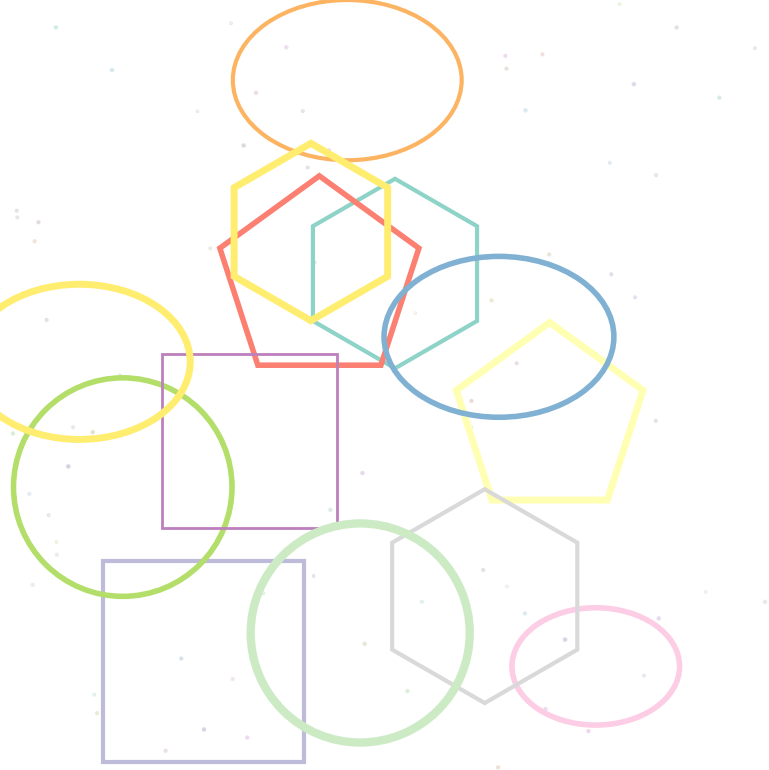[{"shape": "hexagon", "thickness": 1.5, "radius": 0.62, "center": [0.513, 0.645]}, {"shape": "pentagon", "thickness": 2.5, "radius": 0.64, "center": [0.714, 0.454]}, {"shape": "square", "thickness": 1.5, "radius": 0.65, "center": [0.265, 0.141]}, {"shape": "pentagon", "thickness": 2, "radius": 0.68, "center": [0.415, 0.636]}, {"shape": "oval", "thickness": 2, "radius": 0.75, "center": [0.648, 0.563]}, {"shape": "oval", "thickness": 1.5, "radius": 0.74, "center": [0.451, 0.896]}, {"shape": "circle", "thickness": 2, "radius": 0.71, "center": [0.159, 0.367]}, {"shape": "oval", "thickness": 2, "radius": 0.54, "center": [0.774, 0.135]}, {"shape": "hexagon", "thickness": 1.5, "radius": 0.69, "center": [0.63, 0.226]}, {"shape": "square", "thickness": 1, "radius": 0.57, "center": [0.324, 0.427]}, {"shape": "circle", "thickness": 3, "radius": 0.71, "center": [0.468, 0.178]}, {"shape": "oval", "thickness": 2.5, "radius": 0.72, "center": [0.103, 0.53]}, {"shape": "hexagon", "thickness": 2.5, "radius": 0.58, "center": [0.404, 0.699]}]